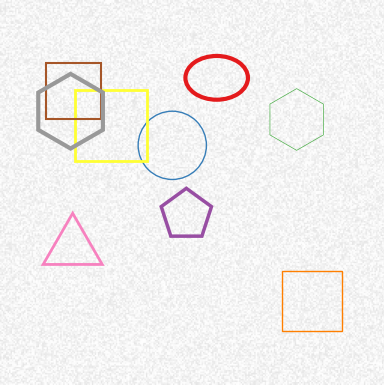[{"shape": "oval", "thickness": 3, "radius": 0.41, "center": [0.563, 0.798]}, {"shape": "circle", "thickness": 1, "radius": 0.44, "center": [0.447, 0.623]}, {"shape": "hexagon", "thickness": 0.5, "radius": 0.4, "center": [0.771, 0.69]}, {"shape": "pentagon", "thickness": 2.5, "radius": 0.34, "center": [0.484, 0.442]}, {"shape": "square", "thickness": 1, "radius": 0.39, "center": [0.811, 0.218]}, {"shape": "square", "thickness": 2, "radius": 0.47, "center": [0.289, 0.674]}, {"shape": "square", "thickness": 1.5, "radius": 0.36, "center": [0.191, 0.764]}, {"shape": "triangle", "thickness": 2, "radius": 0.44, "center": [0.189, 0.357]}, {"shape": "hexagon", "thickness": 3, "radius": 0.48, "center": [0.183, 0.711]}]